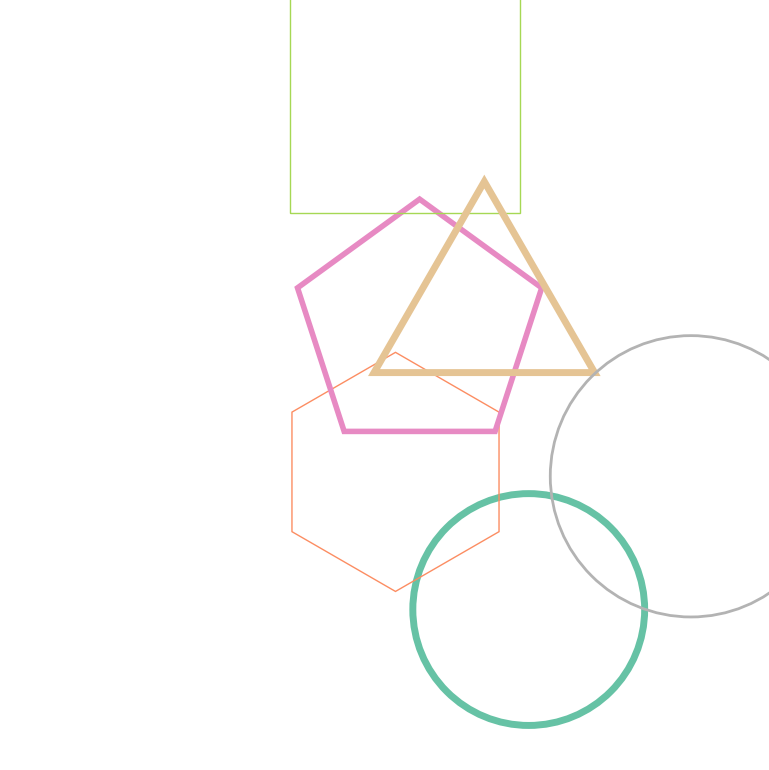[{"shape": "circle", "thickness": 2.5, "radius": 0.75, "center": [0.687, 0.208]}, {"shape": "hexagon", "thickness": 0.5, "radius": 0.78, "center": [0.514, 0.387]}, {"shape": "pentagon", "thickness": 2, "radius": 0.83, "center": [0.545, 0.575]}, {"shape": "square", "thickness": 0.5, "radius": 0.75, "center": [0.526, 0.872]}, {"shape": "triangle", "thickness": 2.5, "radius": 0.83, "center": [0.629, 0.599]}, {"shape": "circle", "thickness": 1, "radius": 0.91, "center": [0.897, 0.381]}]